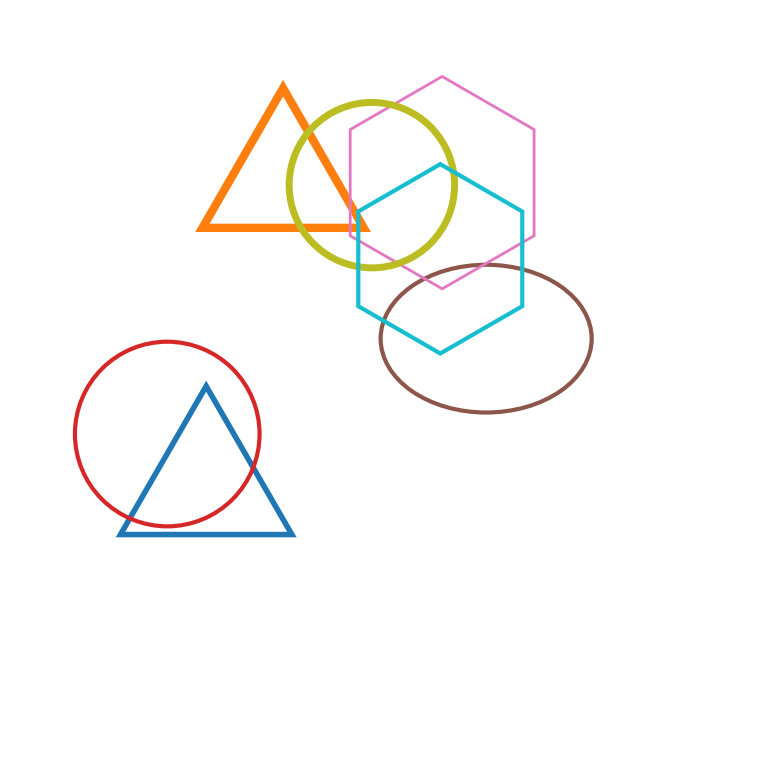[{"shape": "triangle", "thickness": 2, "radius": 0.64, "center": [0.268, 0.37]}, {"shape": "triangle", "thickness": 3, "radius": 0.6, "center": [0.368, 0.765]}, {"shape": "circle", "thickness": 1.5, "radius": 0.6, "center": [0.217, 0.436]}, {"shape": "oval", "thickness": 1.5, "radius": 0.69, "center": [0.631, 0.56]}, {"shape": "hexagon", "thickness": 1, "radius": 0.69, "center": [0.574, 0.763]}, {"shape": "circle", "thickness": 2.5, "radius": 0.54, "center": [0.483, 0.76]}, {"shape": "hexagon", "thickness": 1.5, "radius": 0.61, "center": [0.572, 0.664]}]